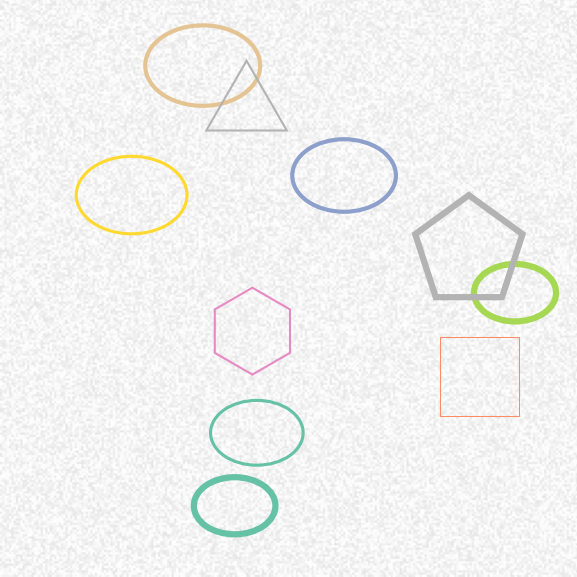[{"shape": "oval", "thickness": 3, "radius": 0.35, "center": [0.406, 0.123]}, {"shape": "oval", "thickness": 1.5, "radius": 0.4, "center": [0.445, 0.25]}, {"shape": "square", "thickness": 0.5, "radius": 0.34, "center": [0.831, 0.348]}, {"shape": "oval", "thickness": 2, "radius": 0.45, "center": [0.596, 0.695]}, {"shape": "hexagon", "thickness": 1, "radius": 0.38, "center": [0.437, 0.426]}, {"shape": "oval", "thickness": 3, "radius": 0.36, "center": [0.892, 0.492]}, {"shape": "oval", "thickness": 1.5, "radius": 0.48, "center": [0.228, 0.661]}, {"shape": "oval", "thickness": 2, "radius": 0.5, "center": [0.351, 0.886]}, {"shape": "triangle", "thickness": 1, "radius": 0.4, "center": [0.427, 0.813]}, {"shape": "pentagon", "thickness": 3, "radius": 0.49, "center": [0.812, 0.564]}]